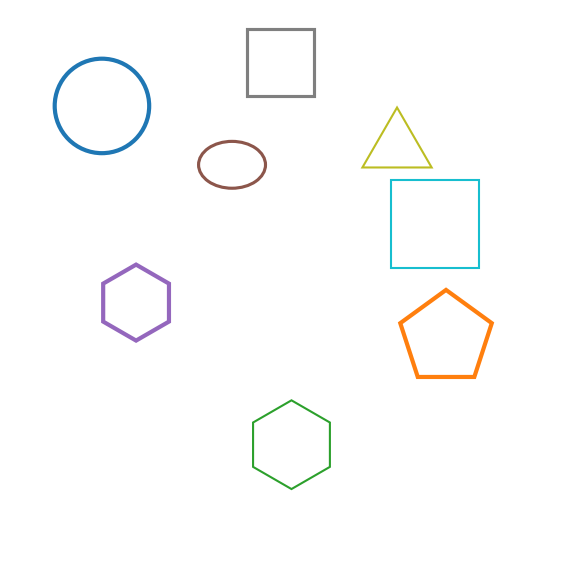[{"shape": "circle", "thickness": 2, "radius": 0.41, "center": [0.177, 0.816]}, {"shape": "pentagon", "thickness": 2, "radius": 0.42, "center": [0.772, 0.414]}, {"shape": "hexagon", "thickness": 1, "radius": 0.38, "center": [0.505, 0.229]}, {"shape": "hexagon", "thickness": 2, "radius": 0.33, "center": [0.236, 0.475]}, {"shape": "oval", "thickness": 1.5, "radius": 0.29, "center": [0.402, 0.714]}, {"shape": "square", "thickness": 1.5, "radius": 0.29, "center": [0.486, 0.891]}, {"shape": "triangle", "thickness": 1, "radius": 0.35, "center": [0.688, 0.744]}, {"shape": "square", "thickness": 1, "radius": 0.38, "center": [0.753, 0.611]}]